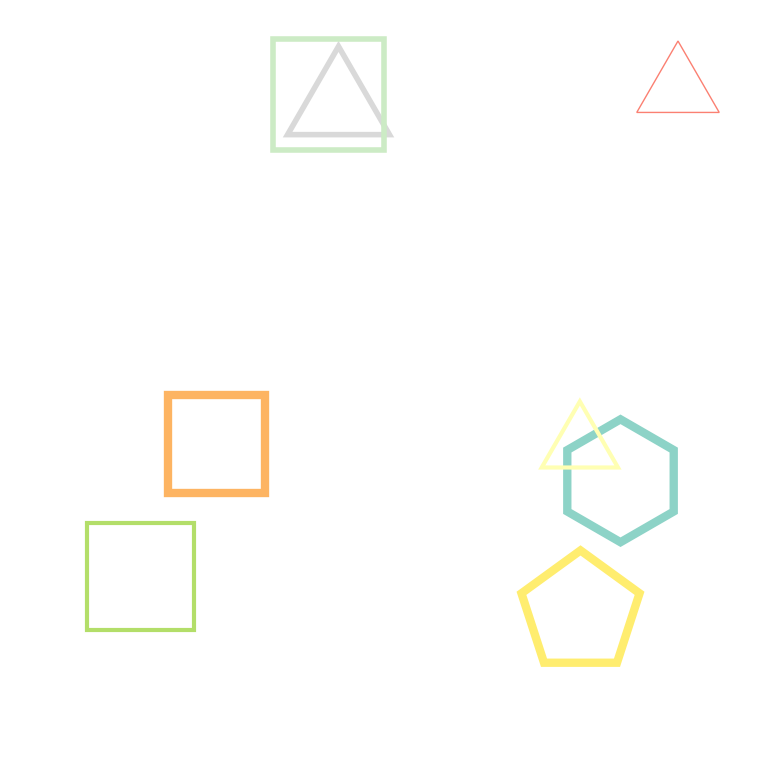[{"shape": "hexagon", "thickness": 3, "radius": 0.4, "center": [0.806, 0.376]}, {"shape": "triangle", "thickness": 1.5, "radius": 0.29, "center": [0.753, 0.421]}, {"shape": "triangle", "thickness": 0.5, "radius": 0.31, "center": [0.881, 0.885]}, {"shape": "square", "thickness": 3, "radius": 0.32, "center": [0.281, 0.423]}, {"shape": "square", "thickness": 1.5, "radius": 0.35, "center": [0.182, 0.251]}, {"shape": "triangle", "thickness": 2, "radius": 0.38, "center": [0.44, 0.863]}, {"shape": "square", "thickness": 2, "radius": 0.36, "center": [0.427, 0.877]}, {"shape": "pentagon", "thickness": 3, "radius": 0.4, "center": [0.754, 0.205]}]